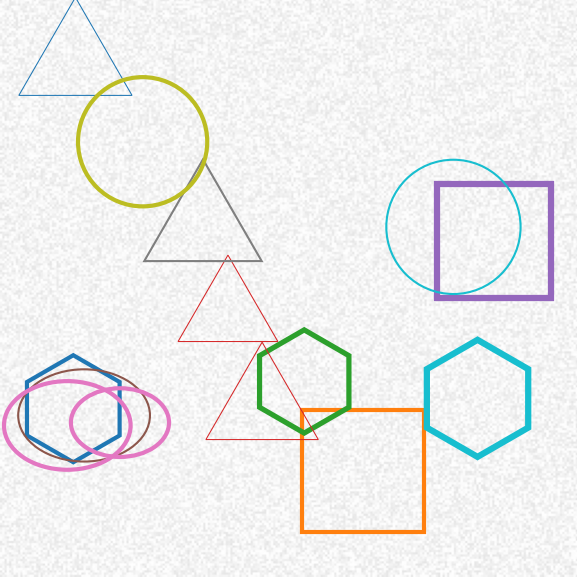[{"shape": "hexagon", "thickness": 2, "radius": 0.46, "center": [0.127, 0.291]}, {"shape": "triangle", "thickness": 0.5, "radius": 0.57, "center": [0.131, 0.891]}, {"shape": "square", "thickness": 2, "radius": 0.53, "center": [0.629, 0.184]}, {"shape": "hexagon", "thickness": 2.5, "radius": 0.45, "center": [0.527, 0.339]}, {"shape": "triangle", "thickness": 0.5, "radius": 0.56, "center": [0.454, 0.294]}, {"shape": "triangle", "thickness": 0.5, "radius": 0.5, "center": [0.395, 0.458]}, {"shape": "square", "thickness": 3, "radius": 0.49, "center": [0.855, 0.582]}, {"shape": "oval", "thickness": 1, "radius": 0.57, "center": [0.146, 0.28]}, {"shape": "oval", "thickness": 2, "radius": 0.42, "center": [0.208, 0.267]}, {"shape": "oval", "thickness": 2, "radius": 0.55, "center": [0.117, 0.262]}, {"shape": "triangle", "thickness": 1, "radius": 0.59, "center": [0.351, 0.606]}, {"shape": "circle", "thickness": 2, "radius": 0.56, "center": [0.247, 0.754]}, {"shape": "circle", "thickness": 1, "radius": 0.58, "center": [0.785, 0.606]}, {"shape": "hexagon", "thickness": 3, "radius": 0.51, "center": [0.827, 0.309]}]